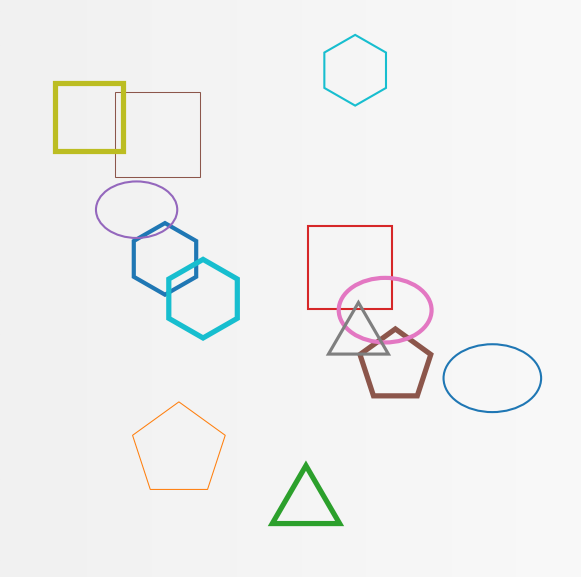[{"shape": "hexagon", "thickness": 2, "radius": 0.31, "center": [0.284, 0.551]}, {"shape": "oval", "thickness": 1, "radius": 0.42, "center": [0.847, 0.344]}, {"shape": "pentagon", "thickness": 0.5, "radius": 0.42, "center": [0.308, 0.219]}, {"shape": "triangle", "thickness": 2.5, "radius": 0.33, "center": [0.526, 0.126]}, {"shape": "square", "thickness": 1, "radius": 0.36, "center": [0.603, 0.536]}, {"shape": "oval", "thickness": 1, "radius": 0.35, "center": [0.235, 0.636]}, {"shape": "square", "thickness": 0.5, "radius": 0.37, "center": [0.271, 0.766]}, {"shape": "pentagon", "thickness": 2.5, "radius": 0.32, "center": [0.68, 0.365]}, {"shape": "oval", "thickness": 2, "radius": 0.4, "center": [0.663, 0.462]}, {"shape": "triangle", "thickness": 1.5, "radius": 0.3, "center": [0.617, 0.416]}, {"shape": "square", "thickness": 2.5, "radius": 0.29, "center": [0.153, 0.797]}, {"shape": "hexagon", "thickness": 2.5, "radius": 0.34, "center": [0.349, 0.482]}, {"shape": "hexagon", "thickness": 1, "radius": 0.31, "center": [0.611, 0.877]}]